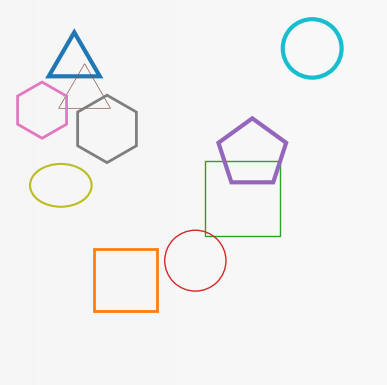[{"shape": "triangle", "thickness": 3, "radius": 0.38, "center": [0.192, 0.84]}, {"shape": "square", "thickness": 2, "radius": 0.41, "center": [0.324, 0.272]}, {"shape": "square", "thickness": 1, "radius": 0.48, "center": [0.626, 0.484]}, {"shape": "circle", "thickness": 1, "radius": 0.4, "center": [0.504, 0.323]}, {"shape": "pentagon", "thickness": 3, "radius": 0.46, "center": [0.651, 0.601]}, {"shape": "triangle", "thickness": 0.5, "radius": 0.39, "center": [0.218, 0.757]}, {"shape": "hexagon", "thickness": 2, "radius": 0.36, "center": [0.109, 0.714]}, {"shape": "hexagon", "thickness": 2, "radius": 0.44, "center": [0.276, 0.665]}, {"shape": "oval", "thickness": 1.5, "radius": 0.4, "center": [0.157, 0.519]}, {"shape": "circle", "thickness": 3, "radius": 0.38, "center": [0.806, 0.874]}]